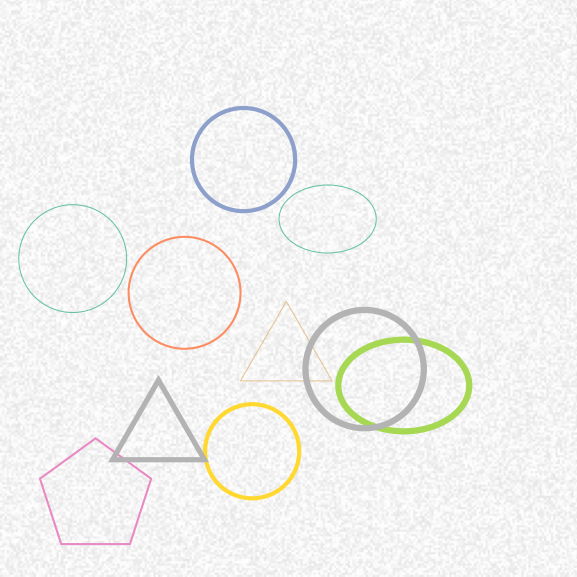[{"shape": "circle", "thickness": 0.5, "radius": 0.47, "center": [0.126, 0.551]}, {"shape": "oval", "thickness": 0.5, "radius": 0.42, "center": [0.567, 0.62]}, {"shape": "circle", "thickness": 1, "radius": 0.48, "center": [0.32, 0.492]}, {"shape": "circle", "thickness": 2, "radius": 0.45, "center": [0.422, 0.723]}, {"shape": "pentagon", "thickness": 1, "radius": 0.51, "center": [0.166, 0.139]}, {"shape": "oval", "thickness": 3, "radius": 0.57, "center": [0.699, 0.332]}, {"shape": "circle", "thickness": 2, "radius": 0.41, "center": [0.437, 0.218]}, {"shape": "triangle", "thickness": 0.5, "radius": 0.46, "center": [0.496, 0.385]}, {"shape": "triangle", "thickness": 2.5, "radius": 0.46, "center": [0.274, 0.249]}, {"shape": "circle", "thickness": 3, "radius": 0.51, "center": [0.631, 0.36]}]